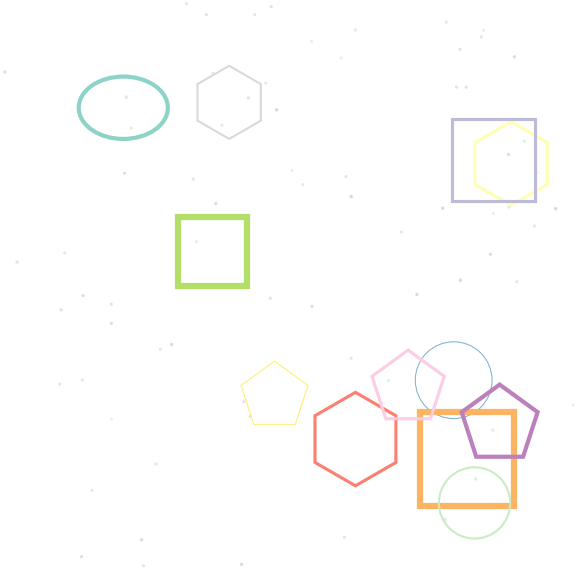[{"shape": "oval", "thickness": 2, "radius": 0.39, "center": [0.214, 0.813]}, {"shape": "hexagon", "thickness": 1.5, "radius": 0.36, "center": [0.885, 0.716]}, {"shape": "square", "thickness": 1.5, "radius": 0.36, "center": [0.855, 0.722]}, {"shape": "hexagon", "thickness": 1.5, "radius": 0.4, "center": [0.615, 0.239]}, {"shape": "circle", "thickness": 0.5, "radius": 0.33, "center": [0.786, 0.341]}, {"shape": "square", "thickness": 3, "radius": 0.41, "center": [0.809, 0.204]}, {"shape": "square", "thickness": 3, "radius": 0.3, "center": [0.368, 0.564]}, {"shape": "pentagon", "thickness": 1.5, "radius": 0.33, "center": [0.707, 0.327]}, {"shape": "hexagon", "thickness": 1, "radius": 0.32, "center": [0.397, 0.822]}, {"shape": "pentagon", "thickness": 2, "radius": 0.35, "center": [0.865, 0.264]}, {"shape": "circle", "thickness": 1, "radius": 0.31, "center": [0.822, 0.128]}, {"shape": "pentagon", "thickness": 0.5, "radius": 0.3, "center": [0.475, 0.313]}]